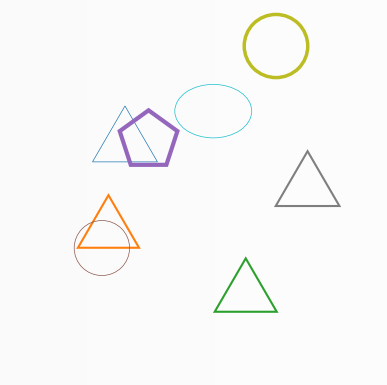[{"shape": "triangle", "thickness": 0.5, "radius": 0.48, "center": [0.322, 0.628]}, {"shape": "triangle", "thickness": 1.5, "radius": 0.46, "center": [0.28, 0.402]}, {"shape": "triangle", "thickness": 1.5, "radius": 0.46, "center": [0.634, 0.236]}, {"shape": "pentagon", "thickness": 3, "radius": 0.39, "center": [0.383, 0.635]}, {"shape": "circle", "thickness": 0.5, "radius": 0.36, "center": [0.263, 0.356]}, {"shape": "triangle", "thickness": 1.5, "radius": 0.47, "center": [0.794, 0.512]}, {"shape": "circle", "thickness": 2.5, "radius": 0.41, "center": [0.712, 0.88]}, {"shape": "oval", "thickness": 0.5, "radius": 0.5, "center": [0.55, 0.711]}]